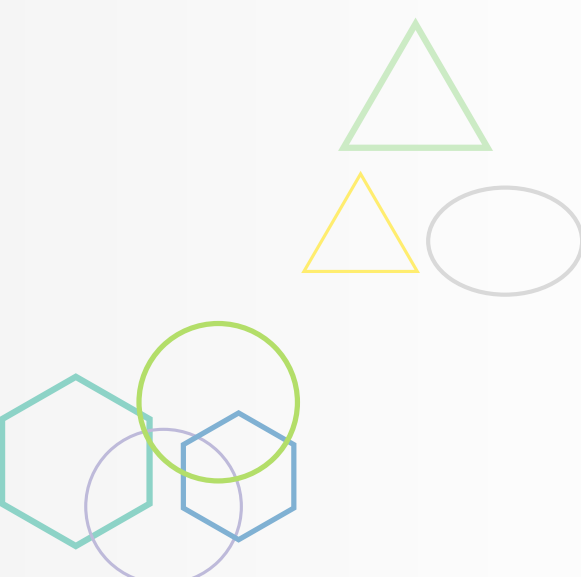[{"shape": "hexagon", "thickness": 3, "radius": 0.73, "center": [0.13, 0.2]}, {"shape": "circle", "thickness": 1.5, "radius": 0.67, "center": [0.281, 0.122]}, {"shape": "hexagon", "thickness": 2.5, "radius": 0.55, "center": [0.41, 0.174]}, {"shape": "circle", "thickness": 2.5, "radius": 0.68, "center": [0.375, 0.303]}, {"shape": "oval", "thickness": 2, "radius": 0.66, "center": [0.869, 0.582]}, {"shape": "triangle", "thickness": 3, "radius": 0.72, "center": [0.715, 0.815]}, {"shape": "triangle", "thickness": 1.5, "radius": 0.56, "center": [0.62, 0.585]}]